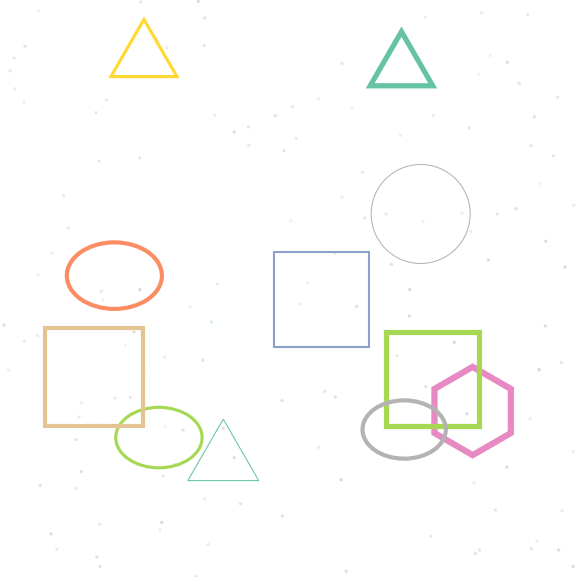[{"shape": "triangle", "thickness": 2.5, "radius": 0.31, "center": [0.695, 0.882]}, {"shape": "triangle", "thickness": 0.5, "radius": 0.35, "center": [0.387, 0.202]}, {"shape": "oval", "thickness": 2, "radius": 0.41, "center": [0.198, 0.522]}, {"shape": "square", "thickness": 1, "radius": 0.41, "center": [0.558, 0.481]}, {"shape": "hexagon", "thickness": 3, "radius": 0.38, "center": [0.818, 0.287]}, {"shape": "oval", "thickness": 1.5, "radius": 0.37, "center": [0.275, 0.241]}, {"shape": "square", "thickness": 2.5, "radius": 0.41, "center": [0.749, 0.342]}, {"shape": "triangle", "thickness": 1.5, "radius": 0.33, "center": [0.249, 0.9]}, {"shape": "square", "thickness": 2, "radius": 0.42, "center": [0.163, 0.347]}, {"shape": "circle", "thickness": 0.5, "radius": 0.43, "center": [0.728, 0.629]}, {"shape": "oval", "thickness": 2, "radius": 0.36, "center": [0.7, 0.255]}]